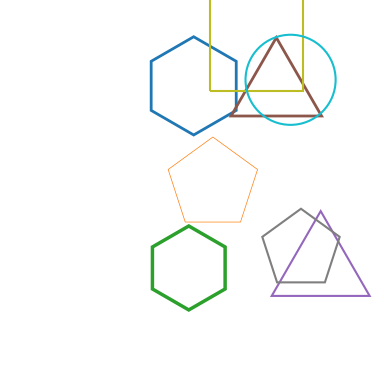[{"shape": "hexagon", "thickness": 2, "radius": 0.64, "center": [0.503, 0.777]}, {"shape": "pentagon", "thickness": 0.5, "radius": 0.61, "center": [0.553, 0.522]}, {"shape": "hexagon", "thickness": 2.5, "radius": 0.55, "center": [0.49, 0.304]}, {"shape": "triangle", "thickness": 1.5, "radius": 0.73, "center": [0.833, 0.305]}, {"shape": "triangle", "thickness": 2, "radius": 0.68, "center": [0.718, 0.767]}, {"shape": "pentagon", "thickness": 1.5, "radius": 0.53, "center": [0.782, 0.352]}, {"shape": "square", "thickness": 1.5, "radius": 0.61, "center": [0.666, 0.884]}, {"shape": "circle", "thickness": 1.5, "radius": 0.59, "center": [0.755, 0.793]}]